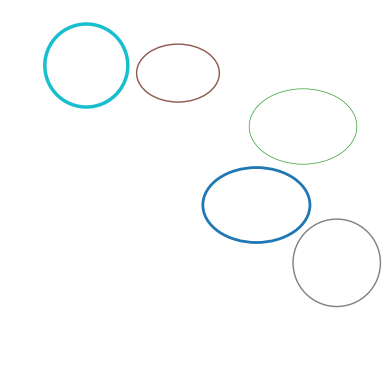[{"shape": "oval", "thickness": 2, "radius": 0.7, "center": [0.666, 0.467]}, {"shape": "oval", "thickness": 0.5, "radius": 0.7, "center": [0.787, 0.671]}, {"shape": "oval", "thickness": 1, "radius": 0.54, "center": [0.462, 0.81]}, {"shape": "circle", "thickness": 1, "radius": 0.57, "center": [0.875, 0.317]}, {"shape": "circle", "thickness": 2.5, "radius": 0.54, "center": [0.224, 0.83]}]